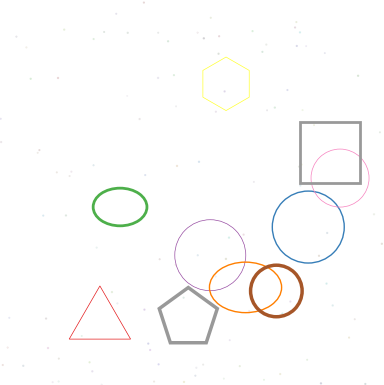[{"shape": "triangle", "thickness": 0.5, "radius": 0.46, "center": [0.259, 0.165]}, {"shape": "circle", "thickness": 1, "radius": 0.47, "center": [0.801, 0.41]}, {"shape": "oval", "thickness": 2, "radius": 0.35, "center": [0.312, 0.462]}, {"shape": "circle", "thickness": 0.5, "radius": 0.46, "center": [0.546, 0.337]}, {"shape": "oval", "thickness": 1, "radius": 0.47, "center": [0.638, 0.254]}, {"shape": "hexagon", "thickness": 0.5, "radius": 0.35, "center": [0.587, 0.782]}, {"shape": "circle", "thickness": 2.5, "radius": 0.33, "center": [0.718, 0.244]}, {"shape": "circle", "thickness": 0.5, "radius": 0.38, "center": [0.883, 0.537]}, {"shape": "square", "thickness": 2, "radius": 0.4, "center": [0.857, 0.604]}, {"shape": "pentagon", "thickness": 2.5, "radius": 0.4, "center": [0.489, 0.174]}]